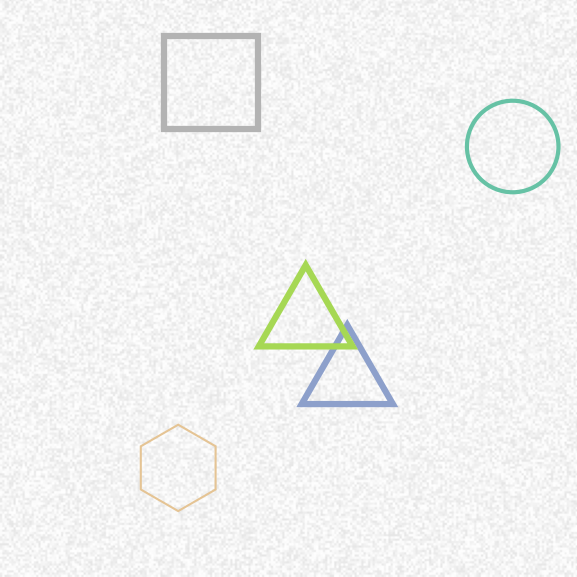[{"shape": "circle", "thickness": 2, "radius": 0.4, "center": [0.888, 0.745]}, {"shape": "triangle", "thickness": 3, "radius": 0.46, "center": [0.601, 0.345]}, {"shape": "triangle", "thickness": 3, "radius": 0.47, "center": [0.529, 0.446]}, {"shape": "hexagon", "thickness": 1, "radius": 0.37, "center": [0.309, 0.189]}, {"shape": "square", "thickness": 3, "radius": 0.41, "center": [0.366, 0.856]}]